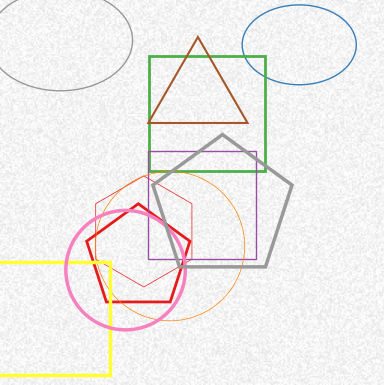[{"shape": "hexagon", "thickness": 0.5, "radius": 0.72, "center": [0.374, 0.399]}, {"shape": "pentagon", "thickness": 2, "radius": 0.7, "center": [0.359, 0.33]}, {"shape": "oval", "thickness": 1, "radius": 0.74, "center": [0.777, 0.884]}, {"shape": "square", "thickness": 2, "radius": 0.75, "center": [0.538, 0.705]}, {"shape": "square", "thickness": 1, "radius": 0.7, "center": [0.524, 0.468]}, {"shape": "circle", "thickness": 0.5, "radius": 0.97, "center": [0.442, 0.361]}, {"shape": "square", "thickness": 2.5, "radius": 0.73, "center": [0.138, 0.173]}, {"shape": "triangle", "thickness": 1.5, "radius": 0.74, "center": [0.514, 0.755]}, {"shape": "circle", "thickness": 2.5, "radius": 0.78, "center": [0.326, 0.298]}, {"shape": "oval", "thickness": 1, "radius": 0.94, "center": [0.157, 0.895]}, {"shape": "pentagon", "thickness": 2.5, "radius": 0.95, "center": [0.578, 0.461]}]